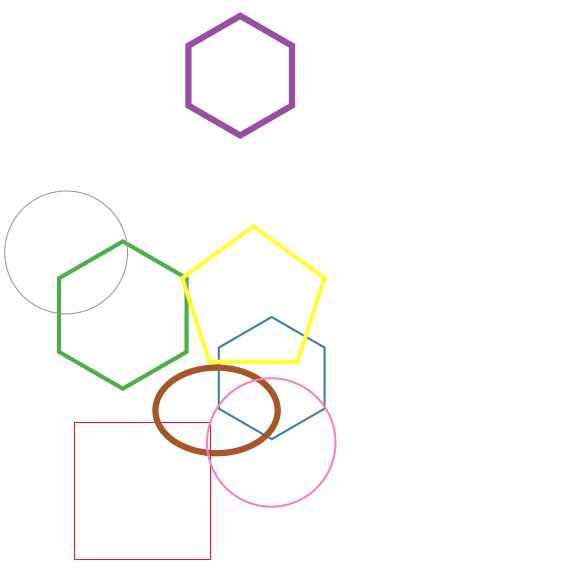[{"shape": "square", "thickness": 0.5, "radius": 0.59, "center": [0.246, 0.15]}, {"shape": "hexagon", "thickness": 1, "radius": 0.53, "center": [0.47, 0.344]}, {"shape": "hexagon", "thickness": 2, "radius": 0.64, "center": [0.213, 0.454]}, {"shape": "hexagon", "thickness": 3, "radius": 0.52, "center": [0.416, 0.868]}, {"shape": "pentagon", "thickness": 2, "radius": 0.65, "center": [0.439, 0.478]}, {"shape": "oval", "thickness": 3, "radius": 0.53, "center": [0.375, 0.288]}, {"shape": "circle", "thickness": 1, "radius": 0.56, "center": [0.47, 0.233]}, {"shape": "circle", "thickness": 0.5, "radius": 0.53, "center": [0.115, 0.562]}]